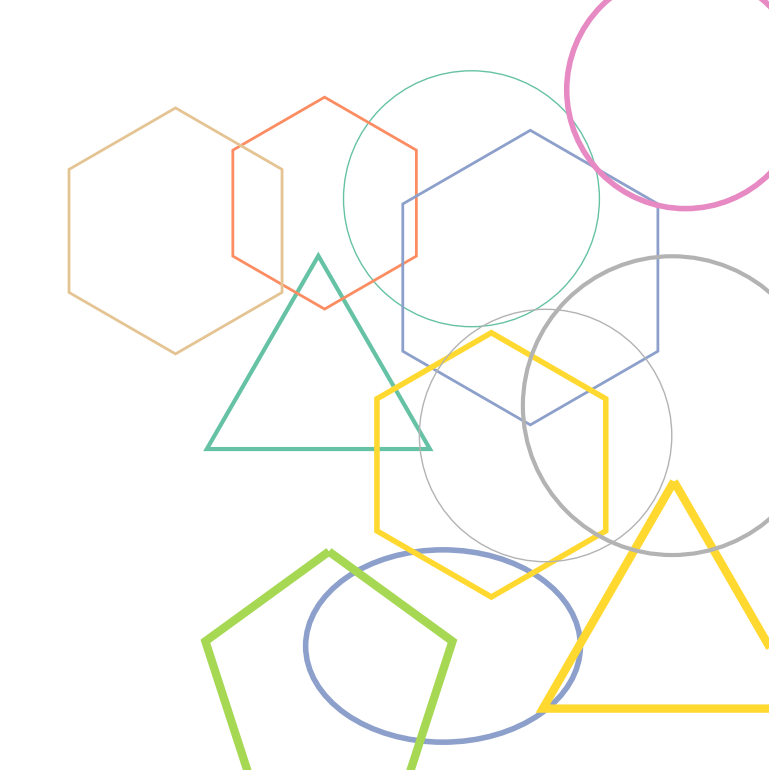[{"shape": "triangle", "thickness": 1.5, "radius": 0.84, "center": [0.413, 0.5]}, {"shape": "circle", "thickness": 0.5, "radius": 0.83, "center": [0.612, 0.742]}, {"shape": "hexagon", "thickness": 1, "radius": 0.69, "center": [0.422, 0.736]}, {"shape": "hexagon", "thickness": 1, "radius": 0.96, "center": [0.689, 0.639]}, {"shape": "oval", "thickness": 2, "radius": 0.89, "center": [0.575, 0.161]}, {"shape": "circle", "thickness": 2, "radius": 0.77, "center": [0.89, 0.883]}, {"shape": "pentagon", "thickness": 3, "radius": 0.84, "center": [0.427, 0.115]}, {"shape": "hexagon", "thickness": 2, "radius": 0.86, "center": [0.638, 0.396]}, {"shape": "triangle", "thickness": 3, "radius": 0.98, "center": [0.875, 0.178]}, {"shape": "hexagon", "thickness": 1, "radius": 0.8, "center": [0.228, 0.7]}, {"shape": "circle", "thickness": 1.5, "radius": 0.97, "center": [0.873, 0.473]}, {"shape": "circle", "thickness": 0.5, "radius": 0.82, "center": [0.709, 0.434]}]